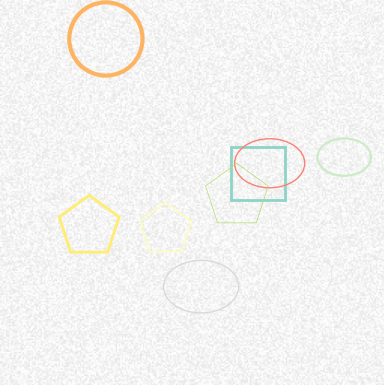[{"shape": "square", "thickness": 2, "radius": 0.35, "center": [0.67, 0.55]}, {"shape": "pentagon", "thickness": 1, "radius": 0.35, "center": [0.43, 0.404]}, {"shape": "oval", "thickness": 1, "radius": 0.46, "center": [0.7, 0.576]}, {"shape": "circle", "thickness": 3, "radius": 0.48, "center": [0.275, 0.899]}, {"shape": "pentagon", "thickness": 0.5, "radius": 0.43, "center": [0.615, 0.49]}, {"shape": "oval", "thickness": 1, "radius": 0.49, "center": [0.522, 0.256]}, {"shape": "oval", "thickness": 1.5, "radius": 0.35, "center": [0.894, 0.592]}, {"shape": "pentagon", "thickness": 2, "radius": 0.41, "center": [0.232, 0.411]}]